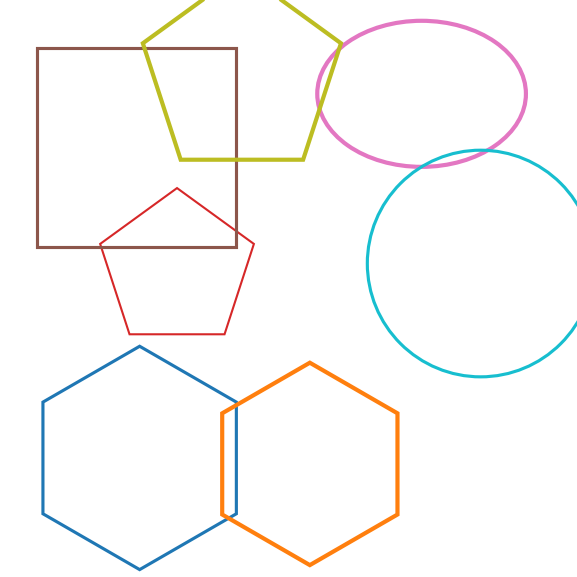[{"shape": "hexagon", "thickness": 1.5, "radius": 0.97, "center": [0.242, 0.206]}, {"shape": "hexagon", "thickness": 2, "radius": 0.88, "center": [0.537, 0.196]}, {"shape": "pentagon", "thickness": 1, "radius": 0.7, "center": [0.307, 0.534]}, {"shape": "square", "thickness": 1.5, "radius": 0.86, "center": [0.237, 0.744]}, {"shape": "oval", "thickness": 2, "radius": 0.9, "center": [0.73, 0.837]}, {"shape": "pentagon", "thickness": 2, "radius": 0.9, "center": [0.419, 0.868]}, {"shape": "circle", "thickness": 1.5, "radius": 0.98, "center": [0.832, 0.543]}]